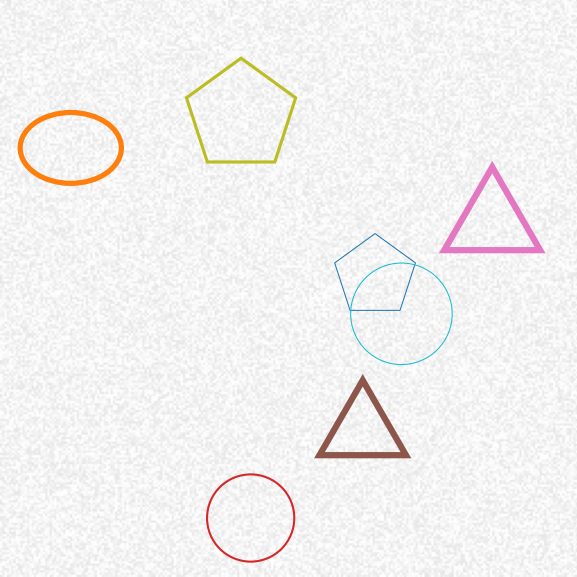[{"shape": "pentagon", "thickness": 0.5, "radius": 0.37, "center": [0.649, 0.521]}, {"shape": "oval", "thickness": 2.5, "radius": 0.44, "center": [0.123, 0.743]}, {"shape": "circle", "thickness": 1, "radius": 0.38, "center": [0.434, 0.102]}, {"shape": "triangle", "thickness": 3, "radius": 0.43, "center": [0.628, 0.254]}, {"shape": "triangle", "thickness": 3, "radius": 0.48, "center": [0.852, 0.614]}, {"shape": "pentagon", "thickness": 1.5, "radius": 0.5, "center": [0.417, 0.799]}, {"shape": "circle", "thickness": 0.5, "radius": 0.44, "center": [0.695, 0.456]}]